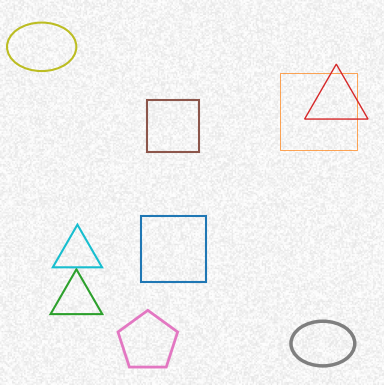[{"shape": "square", "thickness": 1.5, "radius": 0.42, "center": [0.451, 0.353]}, {"shape": "square", "thickness": 0.5, "radius": 0.5, "center": [0.827, 0.71]}, {"shape": "triangle", "thickness": 1.5, "radius": 0.39, "center": [0.198, 0.223]}, {"shape": "triangle", "thickness": 1, "radius": 0.48, "center": [0.874, 0.738]}, {"shape": "square", "thickness": 1.5, "radius": 0.34, "center": [0.45, 0.673]}, {"shape": "pentagon", "thickness": 2, "radius": 0.41, "center": [0.384, 0.112]}, {"shape": "oval", "thickness": 2.5, "radius": 0.41, "center": [0.839, 0.108]}, {"shape": "oval", "thickness": 1.5, "radius": 0.45, "center": [0.108, 0.878]}, {"shape": "triangle", "thickness": 1.5, "radius": 0.37, "center": [0.201, 0.343]}]